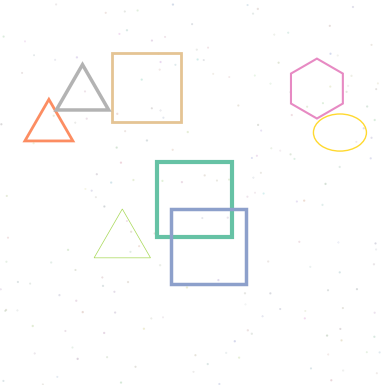[{"shape": "square", "thickness": 3, "radius": 0.48, "center": [0.506, 0.482]}, {"shape": "triangle", "thickness": 2, "radius": 0.36, "center": [0.127, 0.67]}, {"shape": "square", "thickness": 2.5, "radius": 0.49, "center": [0.54, 0.36]}, {"shape": "hexagon", "thickness": 1.5, "radius": 0.39, "center": [0.823, 0.77]}, {"shape": "triangle", "thickness": 0.5, "radius": 0.42, "center": [0.318, 0.373]}, {"shape": "oval", "thickness": 1, "radius": 0.34, "center": [0.883, 0.656]}, {"shape": "square", "thickness": 2, "radius": 0.45, "center": [0.381, 0.774]}, {"shape": "triangle", "thickness": 2.5, "radius": 0.39, "center": [0.214, 0.754]}]